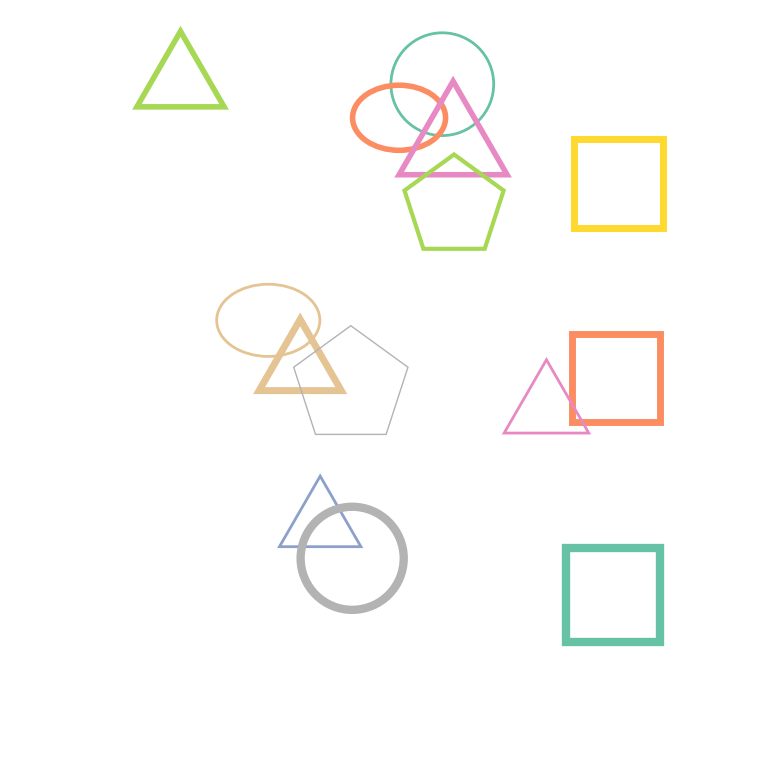[{"shape": "square", "thickness": 3, "radius": 0.3, "center": [0.796, 0.227]}, {"shape": "circle", "thickness": 1, "radius": 0.33, "center": [0.574, 0.891]}, {"shape": "oval", "thickness": 2, "radius": 0.3, "center": [0.518, 0.847]}, {"shape": "square", "thickness": 2.5, "radius": 0.29, "center": [0.8, 0.509]}, {"shape": "triangle", "thickness": 1, "radius": 0.31, "center": [0.416, 0.321]}, {"shape": "triangle", "thickness": 1, "radius": 0.32, "center": [0.71, 0.469]}, {"shape": "triangle", "thickness": 2, "radius": 0.4, "center": [0.588, 0.814]}, {"shape": "pentagon", "thickness": 1.5, "radius": 0.34, "center": [0.59, 0.732]}, {"shape": "triangle", "thickness": 2, "radius": 0.33, "center": [0.234, 0.894]}, {"shape": "square", "thickness": 2.5, "radius": 0.29, "center": [0.803, 0.761]}, {"shape": "oval", "thickness": 1, "radius": 0.34, "center": [0.348, 0.584]}, {"shape": "triangle", "thickness": 2.5, "radius": 0.31, "center": [0.39, 0.524]}, {"shape": "circle", "thickness": 3, "radius": 0.33, "center": [0.457, 0.275]}, {"shape": "pentagon", "thickness": 0.5, "radius": 0.39, "center": [0.456, 0.499]}]